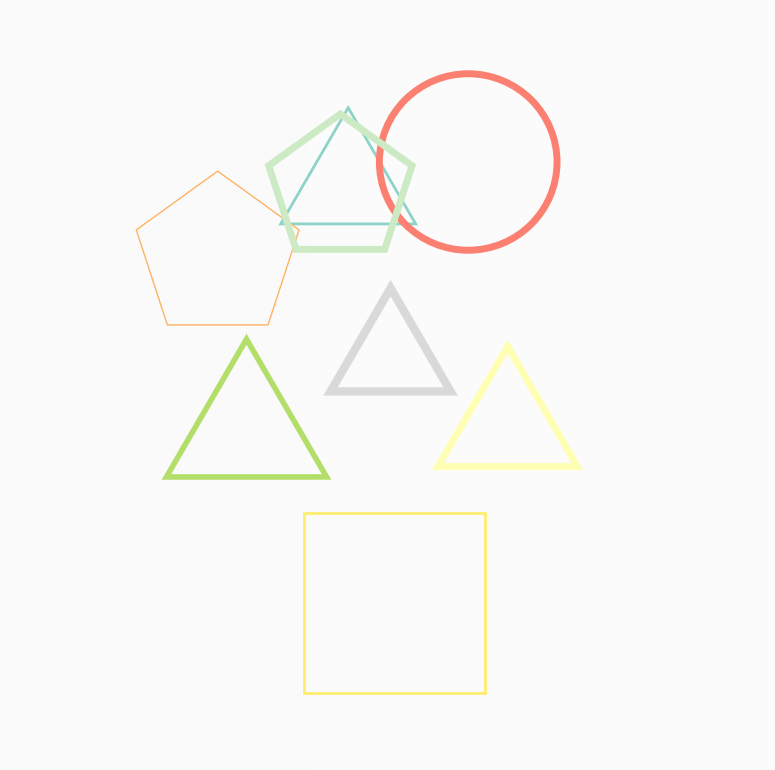[{"shape": "triangle", "thickness": 1, "radius": 0.5, "center": [0.449, 0.759]}, {"shape": "triangle", "thickness": 2.5, "radius": 0.52, "center": [0.655, 0.446]}, {"shape": "circle", "thickness": 2.5, "radius": 0.57, "center": [0.604, 0.79]}, {"shape": "pentagon", "thickness": 0.5, "radius": 0.55, "center": [0.281, 0.667]}, {"shape": "triangle", "thickness": 2, "radius": 0.6, "center": [0.318, 0.44]}, {"shape": "triangle", "thickness": 3, "radius": 0.45, "center": [0.504, 0.536]}, {"shape": "pentagon", "thickness": 2.5, "radius": 0.49, "center": [0.439, 0.755]}, {"shape": "square", "thickness": 1, "radius": 0.59, "center": [0.509, 0.216]}]